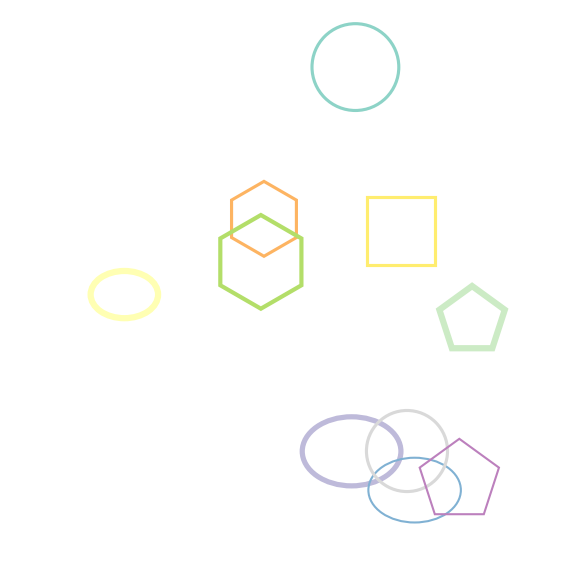[{"shape": "circle", "thickness": 1.5, "radius": 0.38, "center": [0.615, 0.883]}, {"shape": "oval", "thickness": 3, "radius": 0.29, "center": [0.215, 0.489]}, {"shape": "oval", "thickness": 2.5, "radius": 0.43, "center": [0.609, 0.218]}, {"shape": "oval", "thickness": 1, "radius": 0.4, "center": [0.718, 0.15]}, {"shape": "hexagon", "thickness": 1.5, "radius": 0.32, "center": [0.457, 0.62]}, {"shape": "hexagon", "thickness": 2, "radius": 0.41, "center": [0.452, 0.546]}, {"shape": "circle", "thickness": 1.5, "radius": 0.35, "center": [0.705, 0.218]}, {"shape": "pentagon", "thickness": 1, "radius": 0.36, "center": [0.795, 0.167]}, {"shape": "pentagon", "thickness": 3, "radius": 0.3, "center": [0.817, 0.444]}, {"shape": "square", "thickness": 1.5, "radius": 0.3, "center": [0.694, 0.6]}]